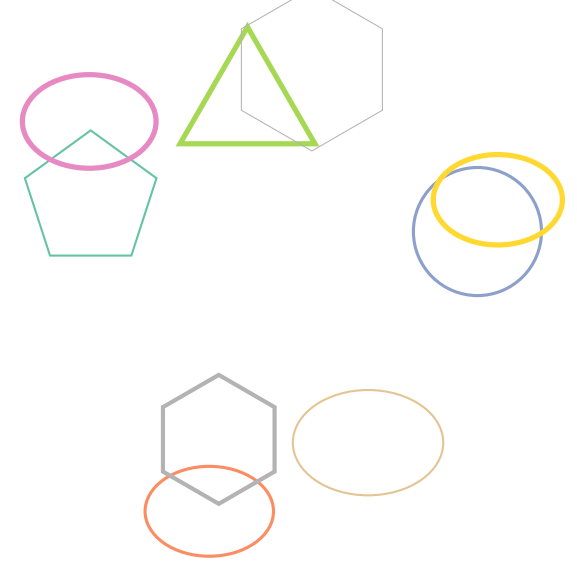[{"shape": "pentagon", "thickness": 1, "radius": 0.6, "center": [0.157, 0.654]}, {"shape": "oval", "thickness": 1.5, "radius": 0.56, "center": [0.362, 0.114]}, {"shape": "circle", "thickness": 1.5, "radius": 0.55, "center": [0.827, 0.598]}, {"shape": "oval", "thickness": 2.5, "radius": 0.58, "center": [0.154, 0.789]}, {"shape": "triangle", "thickness": 2.5, "radius": 0.67, "center": [0.429, 0.818]}, {"shape": "oval", "thickness": 2.5, "radius": 0.56, "center": [0.862, 0.653]}, {"shape": "oval", "thickness": 1, "radius": 0.65, "center": [0.637, 0.233]}, {"shape": "hexagon", "thickness": 2, "radius": 0.56, "center": [0.379, 0.238]}, {"shape": "hexagon", "thickness": 0.5, "radius": 0.7, "center": [0.54, 0.879]}]